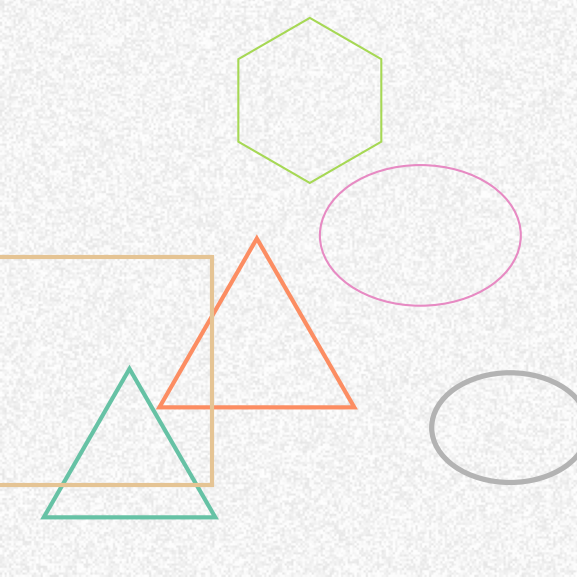[{"shape": "triangle", "thickness": 2, "radius": 0.86, "center": [0.224, 0.189]}, {"shape": "triangle", "thickness": 2, "radius": 0.97, "center": [0.445, 0.391]}, {"shape": "oval", "thickness": 1, "radius": 0.87, "center": [0.728, 0.592]}, {"shape": "hexagon", "thickness": 1, "radius": 0.71, "center": [0.536, 0.825]}, {"shape": "square", "thickness": 2, "radius": 0.99, "center": [0.168, 0.357]}, {"shape": "oval", "thickness": 2.5, "radius": 0.68, "center": [0.883, 0.259]}]